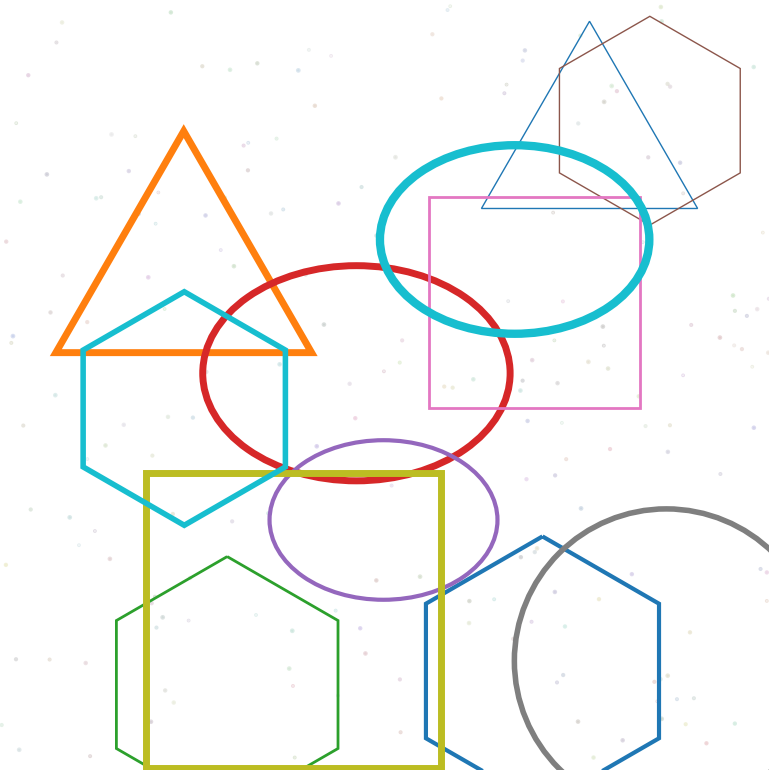[{"shape": "triangle", "thickness": 0.5, "radius": 0.81, "center": [0.766, 0.81]}, {"shape": "hexagon", "thickness": 1.5, "radius": 0.87, "center": [0.705, 0.129]}, {"shape": "triangle", "thickness": 2.5, "radius": 0.96, "center": [0.239, 0.638]}, {"shape": "hexagon", "thickness": 1, "radius": 0.83, "center": [0.295, 0.111]}, {"shape": "oval", "thickness": 2.5, "radius": 1.0, "center": [0.463, 0.515]}, {"shape": "oval", "thickness": 1.5, "radius": 0.74, "center": [0.498, 0.325]}, {"shape": "hexagon", "thickness": 0.5, "radius": 0.68, "center": [0.844, 0.843]}, {"shape": "square", "thickness": 1, "radius": 0.68, "center": [0.694, 0.607]}, {"shape": "circle", "thickness": 2, "radius": 0.99, "center": [0.865, 0.142]}, {"shape": "square", "thickness": 2.5, "radius": 0.96, "center": [0.382, 0.194]}, {"shape": "oval", "thickness": 3, "radius": 0.87, "center": [0.668, 0.689]}, {"shape": "hexagon", "thickness": 2, "radius": 0.76, "center": [0.239, 0.469]}]